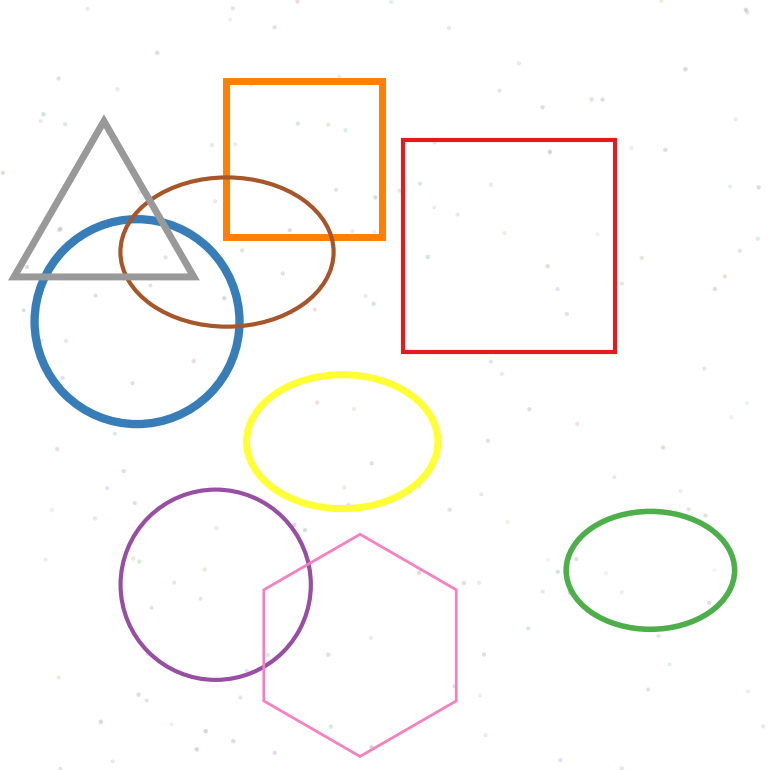[{"shape": "square", "thickness": 1.5, "radius": 0.69, "center": [0.661, 0.681]}, {"shape": "circle", "thickness": 3, "radius": 0.67, "center": [0.178, 0.582]}, {"shape": "oval", "thickness": 2, "radius": 0.55, "center": [0.845, 0.259]}, {"shape": "circle", "thickness": 1.5, "radius": 0.62, "center": [0.28, 0.241]}, {"shape": "square", "thickness": 2.5, "radius": 0.51, "center": [0.394, 0.793]}, {"shape": "oval", "thickness": 2.5, "radius": 0.62, "center": [0.445, 0.426]}, {"shape": "oval", "thickness": 1.5, "radius": 0.69, "center": [0.295, 0.673]}, {"shape": "hexagon", "thickness": 1, "radius": 0.72, "center": [0.468, 0.162]}, {"shape": "triangle", "thickness": 2.5, "radius": 0.67, "center": [0.135, 0.708]}]